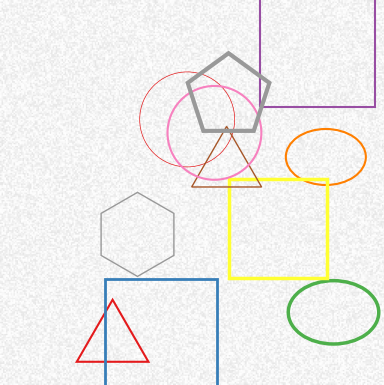[{"shape": "triangle", "thickness": 1.5, "radius": 0.54, "center": [0.292, 0.114]}, {"shape": "circle", "thickness": 0.5, "radius": 0.62, "center": [0.486, 0.69]}, {"shape": "square", "thickness": 2, "radius": 0.73, "center": [0.417, 0.129]}, {"shape": "oval", "thickness": 2.5, "radius": 0.59, "center": [0.866, 0.189]}, {"shape": "square", "thickness": 1.5, "radius": 0.75, "center": [0.825, 0.871]}, {"shape": "oval", "thickness": 1.5, "radius": 0.52, "center": [0.846, 0.592]}, {"shape": "square", "thickness": 2.5, "radius": 0.64, "center": [0.721, 0.407]}, {"shape": "triangle", "thickness": 1, "radius": 0.52, "center": [0.589, 0.567]}, {"shape": "circle", "thickness": 1.5, "radius": 0.61, "center": [0.557, 0.655]}, {"shape": "pentagon", "thickness": 3, "radius": 0.56, "center": [0.594, 0.75]}, {"shape": "hexagon", "thickness": 1, "radius": 0.55, "center": [0.357, 0.391]}]